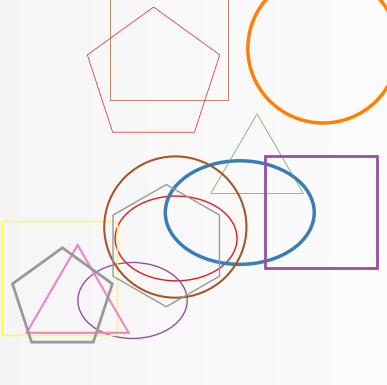[{"shape": "oval", "thickness": 1, "radius": 0.79, "center": [0.454, 0.381]}, {"shape": "pentagon", "thickness": 0.5, "radius": 0.9, "center": [0.396, 0.802]}, {"shape": "oval", "thickness": 2.5, "radius": 0.96, "center": [0.619, 0.448]}, {"shape": "triangle", "thickness": 0.5, "radius": 0.69, "center": [0.663, 0.567]}, {"shape": "square", "thickness": 2, "radius": 0.72, "center": [0.828, 0.449]}, {"shape": "oval", "thickness": 1, "radius": 0.71, "center": [0.342, 0.22]}, {"shape": "circle", "thickness": 2.5, "radius": 0.97, "center": [0.834, 0.875]}, {"shape": "square", "thickness": 1, "radius": 0.74, "center": [0.154, 0.278]}, {"shape": "square", "thickness": 0.5, "radius": 0.76, "center": [0.436, 0.891]}, {"shape": "circle", "thickness": 1.5, "radius": 0.92, "center": [0.453, 0.41]}, {"shape": "triangle", "thickness": 1.5, "radius": 0.76, "center": [0.2, 0.212]}, {"shape": "pentagon", "thickness": 2, "radius": 0.68, "center": [0.161, 0.221]}, {"shape": "hexagon", "thickness": 1, "radius": 0.79, "center": [0.429, 0.362]}]